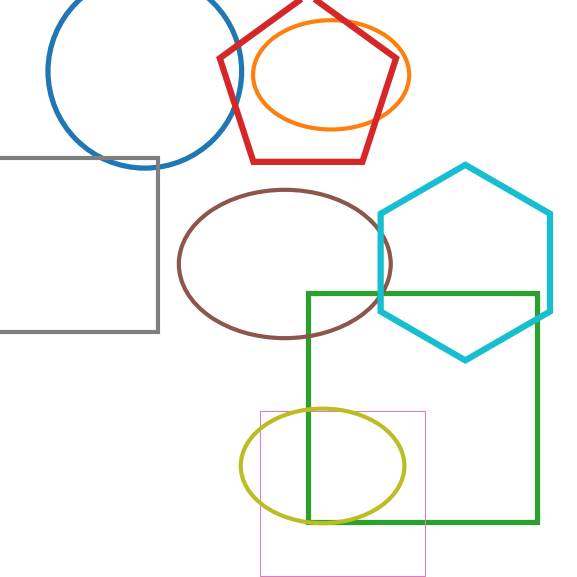[{"shape": "circle", "thickness": 2.5, "radius": 0.84, "center": [0.251, 0.876]}, {"shape": "oval", "thickness": 2, "radius": 0.68, "center": [0.573, 0.87]}, {"shape": "square", "thickness": 2.5, "radius": 0.99, "center": [0.732, 0.293]}, {"shape": "pentagon", "thickness": 3, "radius": 0.8, "center": [0.533, 0.849]}, {"shape": "oval", "thickness": 2, "radius": 0.92, "center": [0.493, 0.542]}, {"shape": "square", "thickness": 0.5, "radius": 0.71, "center": [0.592, 0.144]}, {"shape": "square", "thickness": 2, "radius": 0.76, "center": [0.123, 0.575]}, {"shape": "oval", "thickness": 2, "radius": 0.71, "center": [0.559, 0.192]}, {"shape": "hexagon", "thickness": 3, "radius": 0.85, "center": [0.806, 0.544]}]